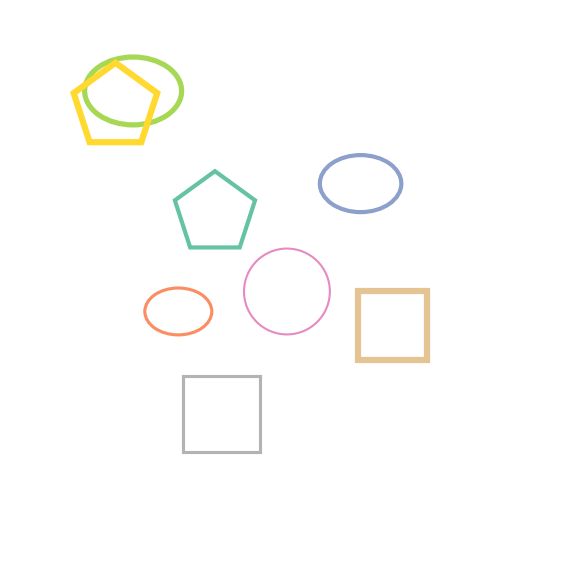[{"shape": "pentagon", "thickness": 2, "radius": 0.37, "center": [0.372, 0.63]}, {"shape": "oval", "thickness": 1.5, "radius": 0.29, "center": [0.309, 0.46]}, {"shape": "oval", "thickness": 2, "radius": 0.35, "center": [0.624, 0.681]}, {"shape": "circle", "thickness": 1, "radius": 0.37, "center": [0.497, 0.494]}, {"shape": "oval", "thickness": 2.5, "radius": 0.42, "center": [0.231, 0.842]}, {"shape": "pentagon", "thickness": 3, "radius": 0.38, "center": [0.2, 0.814]}, {"shape": "square", "thickness": 3, "radius": 0.3, "center": [0.679, 0.435]}, {"shape": "square", "thickness": 1.5, "radius": 0.33, "center": [0.383, 0.282]}]